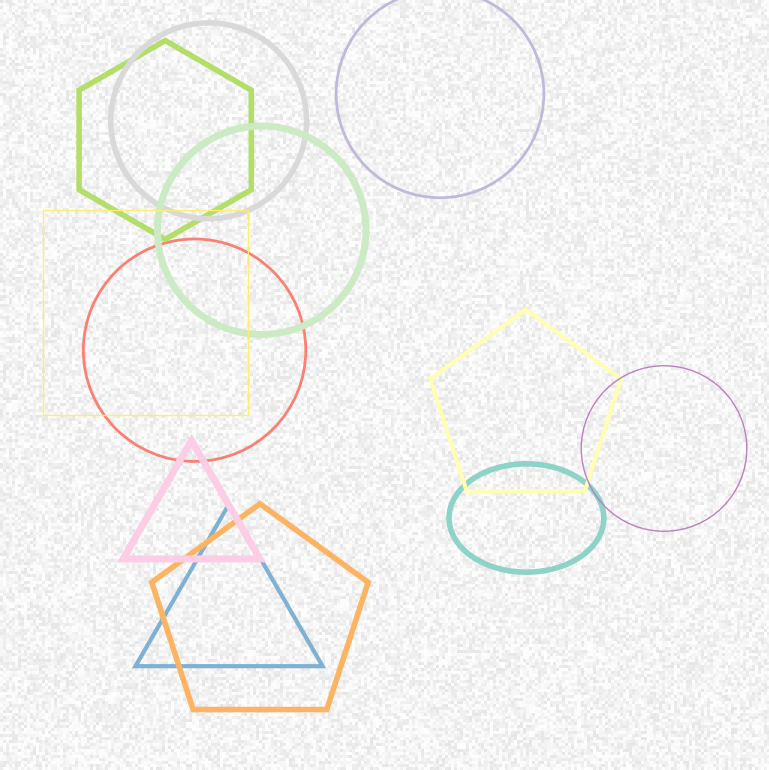[{"shape": "oval", "thickness": 2, "radius": 0.5, "center": [0.684, 0.327]}, {"shape": "pentagon", "thickness": 1.5, "radius": 0.65, "center": [0.683, 0.467]}, {"shape": "circle", "thickness": 1, "radius": 0.67, "center": [0.571, 0.878]}, {"shape": "circle", "thickness": 1, "radius": 0.72, "center": [0.253, 0.545]}, {"shape": "triangle", "thickness": 1.5, "radius": 0.7, "center": [0.297, 0.205]}, {"shape": "pentagon", "thickness": 2, "radius": 0.74, "center": [0.338, 0.198]}, {"shape": "hexagon", "thickness": 2, "radius": 0.65, "center": [0.215, 0.818]}, {"shape": "triangle", "thickness": 2.5, "radius": 0.51, "center": [0.249, 0.325]}, {"shape": "circle", "thickness": 2, "radius": 0.64, "center": [0.271, 0.843]}, {"shape": "circle", "thickness": 0.5, "radius": 0.54, "center": [0.862, 0.418]}, {"shape": "circle", "thickness": 2.5, "radius": 0.68, "center": [0.34, 0.701]}, {"shape": "square", "thickness": 0.5, "radius": 0.67, "center": [0.189, 0.594]}]